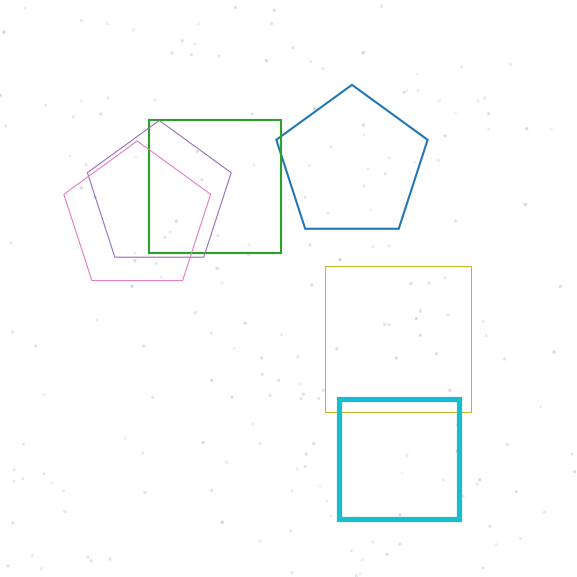[{"shape": "pentagon", "thickness": 1, "radius": 0.69, "center": [0.609, 0.714]}, {"shape": "square", "thickness": 1, "radius": 0.57, "center": [0.373, 0.676]}, {"shape": "pentagon", "thickness": 0.5, "radius": 0.65, "center": [0.276, 0.66]}, {"shape": "pentagon", "thickness": 0.5, "radius": 0.67, "center": [0.238, 0.621]}, {"shape": "square", "thickness": 0.5, "radius": 0.63, "center": [0.69, 0.413]}, {"shape": "square", "thickness": 2.5, "radius": 0.52, "center": [0.691, 0.204]}]